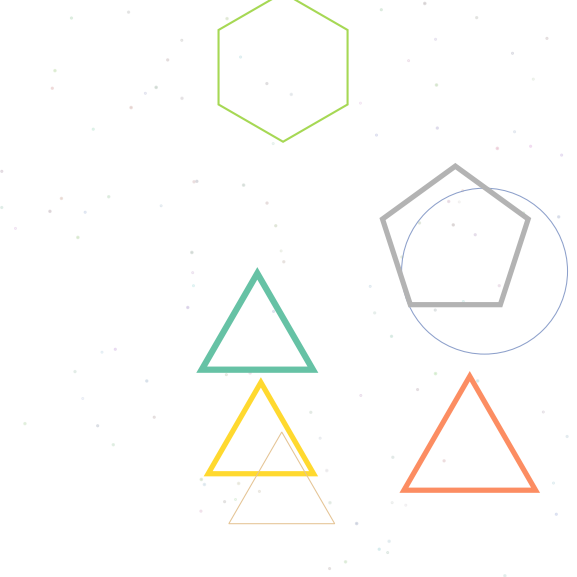[{"shape": "triangle", "thickness": 3, "radius": 0.56, "center": [0.446, 0.415]}, {"shape": "triangle", "thickness": 2.5, "radius": 0.66, "center": [0.813, 0.216]}, {"shape": "circle", "thickness": 0.5, "radius": 0.72, "center": [0.839, 0.53]}, {"shape": "hexagon", "thickness": 1, "radius": 0.64, "center": [0.49, 0.883]}, {"shape": "triangle", "thickness": 2.5, "radius": 0.53, "center": [0.452, 0.232]}, {"shape": "triangle", "thickness": 0.5, "radius": 0.53, "center": [0.488, 0.145]}, {"shape": "pentagon", "thickness": 2.5, "radius": 0.66, "center": [0.788, 0.579]}]